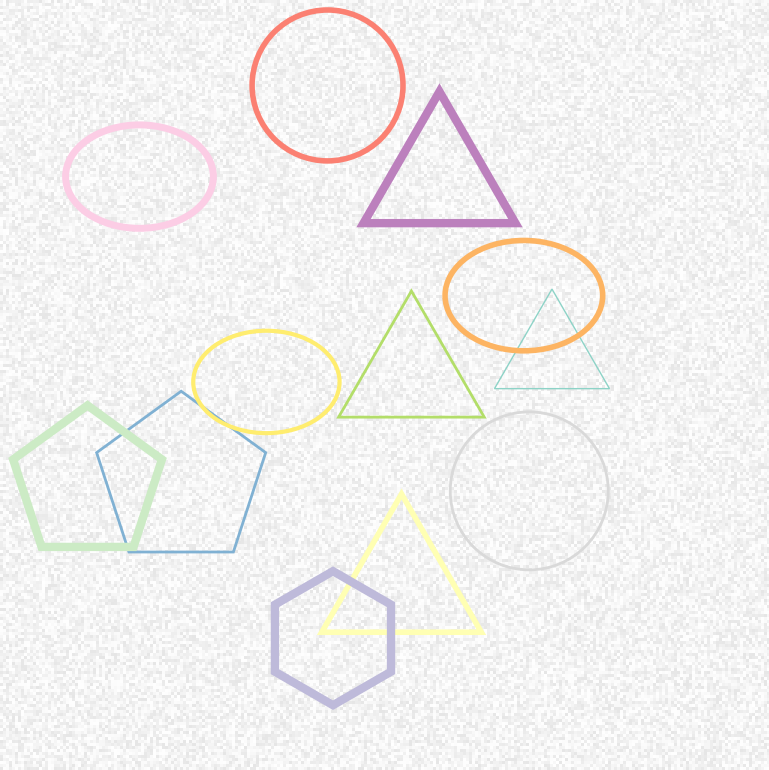[{"shape": "triangle", "thickness": 0.5, "radius": 0.43, "center": [0.717, 0.538]}, {"shape": "triangle", "thickness": 2, "radius": 0.6, "center": [0.521, 0.239]}, {"shape": "hexagon", "thickness": 3, "radius": 0.44, "center": [0.432, 0.171]}, {"shape": "circle", "thickness": 2, "radius": 0.49, "center": [0.425, 0.889]}, {"shape": "pentagon", "thickness": 1, "radius": 0.58, "center": [0.235, 0.376]}, {"shape": "oval", "thickness": 2, "radius": 0.51, "center": [0.68, 0.616]}, {"shape": "triangle", "thickness": 1, "radius": 0.55, "center": [0.534, 0.513]}, {"shape": "oval", "thickness": 2.5, "radius": 0.48, "center": [0.181, 0.771]}, {"shape": "circle", "thickness": 1, "radius": 0.51, "center": [0.687, 0.363]}, {"shape": "triangle", "thickness": 3, "radius": 0.57, "center": [0.571, 0.767]}, {"shape": "pentagon", "thickness": 3, "radius": 0.51, "center": [0.114, 0.372]}, {"shape": "oval", "thickness": 1.5, "radius": 0.48, "center": [0.346, 0.504]}]